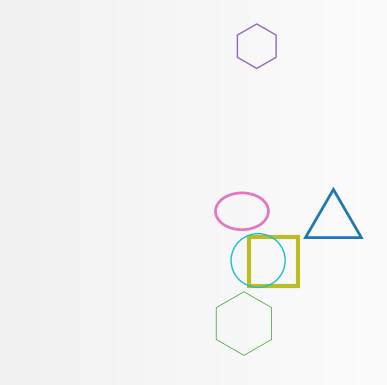[{"shape": "triangle", "thickness": 2, "radius": 0.42, "center": [0.86, 0.424]}, {"shape": "hexagon", "thickness": 0.5, "radius": 0.41, "center": [0.629, 0.16]}, {"shape": "hexagon", "thickness": 1, "radius": 0.29, "center": [0.663, 0.88]}, {"shape": "oval", "thickness": 2, "radius": 0.34, "center": [0.624, 0.451]}, {"shape": "square", "thickness": 3, "radius": 0.32, "center": [0.705, 0.321]}, {"shape": "circle", "thickness": 1, "radius": 0.35, "center": [0.666, 0.323]}]